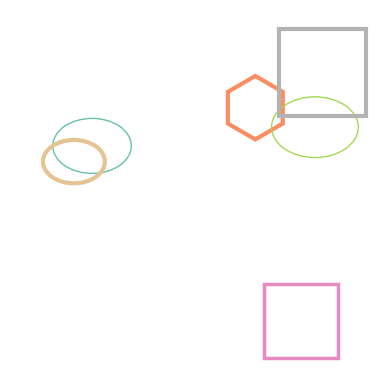[{"shape": "oval", "thickness": 1, "radius": 0.51, "center": [0.239, 0.621]}, {"shape": "hexagon", "thickness": 3, "radius": 0.41, "center": [0.663, 0.72]}, {"shape": "square", "thickness": 2.5, "radius": 0.48, "center": [0.781, 0.165]}, {"shape": "oval", "thickness": 1, "radius": 0.56, "center": [0.818, 0.67]}, {"shape": "oval", "thickness": 3, "radius": 0.4, "center": [0.192, 0.58]}, {"shape": "square", "thickness": 3, "radius": 0.56, "center": [0.837, 0.811]}]